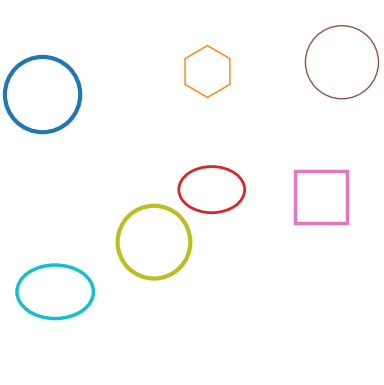[{"shape": "circle", "thickness": 3, "radius": 0.49, "center": [0.111, 0.754]}, {"shape": "hexagon", "thickness": 1, "radius": 0.34, "center": [0.539, 0.814]}, {"shape": "oval", "thickness": 2, "radius": 0.43, "center": [0.55, 0.507]}, {"shape": "circle", "thickness": 1, "radius": 0.47, "center": [0.888, 0.838]}, {"shape": "square", "thickness": 2.5, "radius": 0.34, "center": [0.834, 0.489]}, {"shape": "circle", "thickness": 3, "radius": 0.47, "center": [0.4, 0.371]}, {"shape": "oval", "thickness": 2.5, "radius": 0.5, "center": [0.143, 0.242]}]